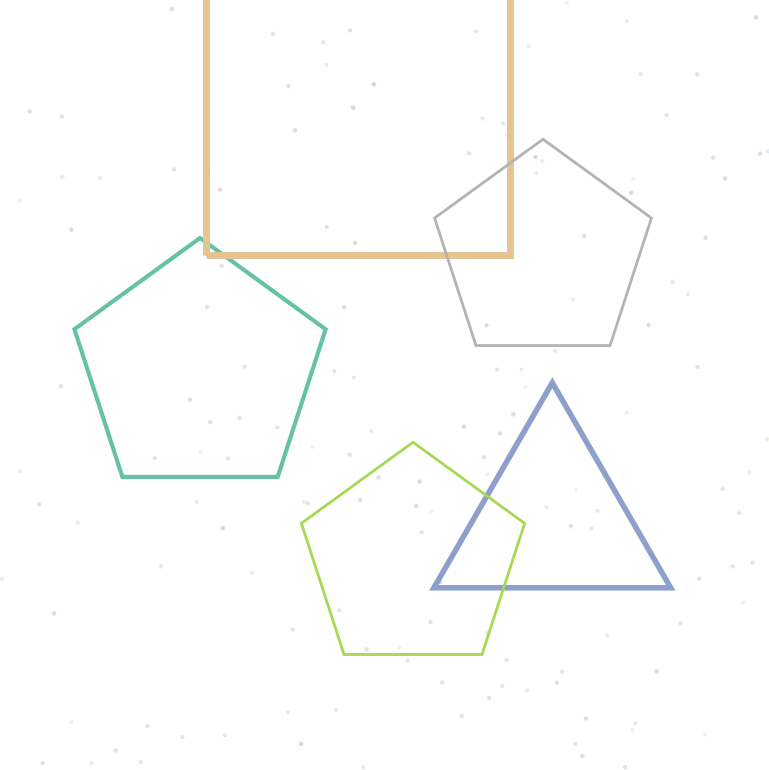[{"shape": "pentagon", "thickness": 1.5, "radius": 0.86, "center": [0.26, 0.519]}, {"shape": "triangle", "thickness": 2, "radius": 0.89, "center": [0.717, 0.325]}, {"shape": "pentagon", "thickness": 1, "radius": 0.76, "center": [0.536, 0.273]}, {"shape": "square", "thickness": 2.5, "radius": 0.99, "center": [0.465, 0.866]}, {"shape": "pentagon", "thickness": 1, "radius": 0.74, "center": [0.705, 0.671]}]